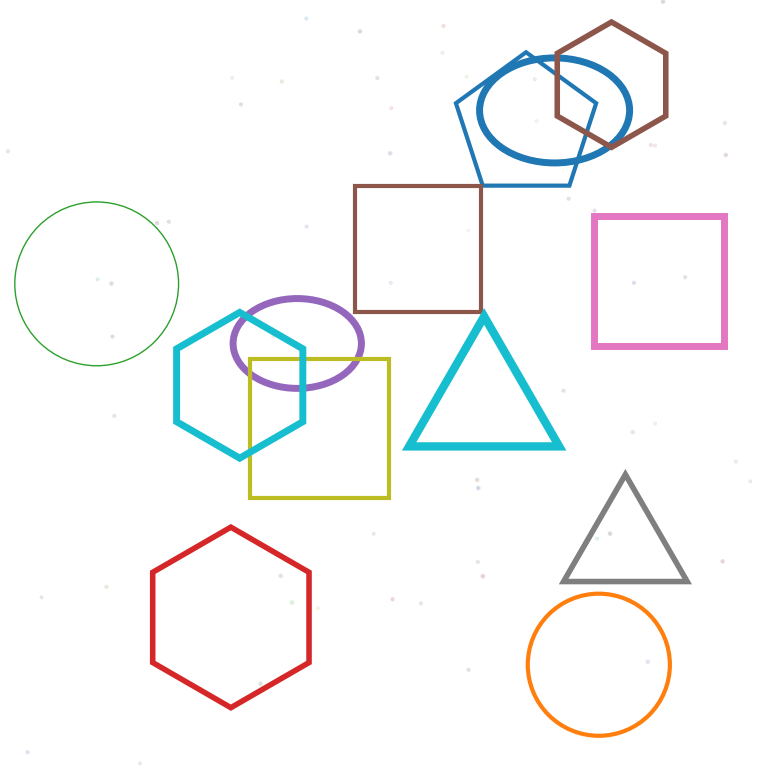[{"shape": "pentagon", "thickness": 1.5, "radius": 0.48, "center": [0.683, 0.836]}, {"shape": "oval", "thickness": 2.5, "radius": 0.49, "center": [0.72, 0.857]}, {"shape": "circle", "thickness": 1.5, "radius": 0.46, "center": [0.778, 0.137]}, {"shape": "circle", "thickness": 0.5, "radius": 0.53, "center": [0.126, 0.631]}, {"shape": "hexagon", "thickness": 2, "radius": 0.59, "center": [0.3, 0.198]}, {"shape": "oval", "thickness": 2.5, "radius": 0.42, "center": [0.386, 0.554]}, {"shape": "square", "thickness": 1.5, "radius": 0.41, "center": [0.543, 0.677]}, {"shape": "hexagon", "thickness": 2, "radius": 0.41, "center": [0.794, 0.89]}, {"shape": "square", "thickness": 2.5, "radius": 0.42, "center": [0.856, 0.635]}, {"shape": "triangle", "thickness": 2, "radius": 0.46, "center": [0.812, 0.291]}, {"shape": "square", "thickness": 1.5, "radius": 0.45, "center": [0.415, 0.444]}, {"shape": "hexagon", "thickness": 2.5, "radius": 0.47, "center": [0.311, 0.5]}, {"shape": "triangle", "thickness": 3, "radius": 0.56, "center": [0.629, 0.477]}]